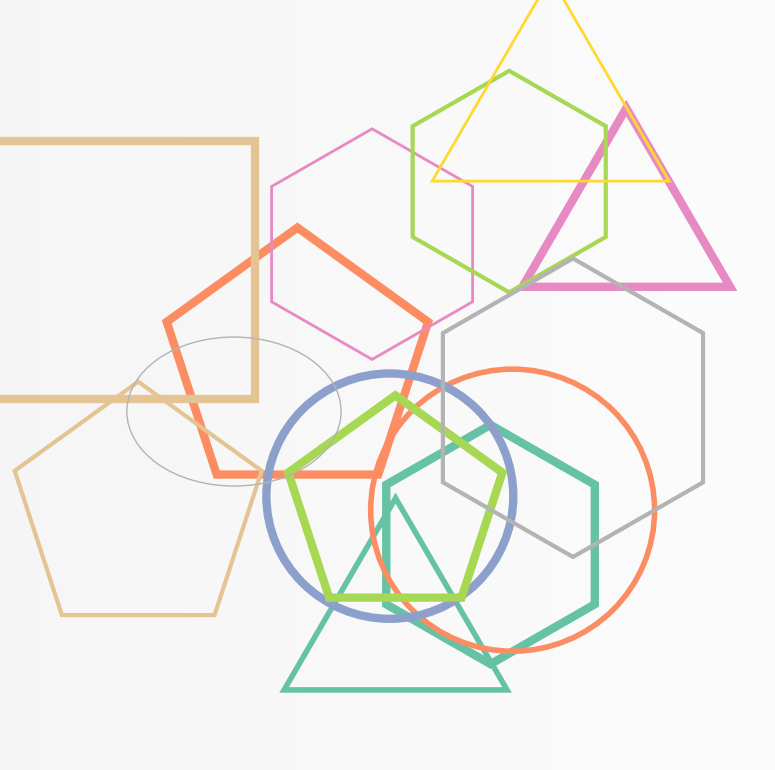[{"shape": "triangle", "thickness": 2, "radius": 0.83, "center": [0.51, 0.187]}, {"shape": "hexagon", "thickness": 3, "radius": 0.78, "center": [0.633, 0.293]}, {"shape": "circle", "thickness": 2, "radius": 0.92, "center": [0.661, 0.337]}, {"shape": "pentagon", "thickness": 3, "radius": 0.89, "center": [0.384, 0.527]}, {"shape": "circle", "thickness": 3, "radius": 0.8, "center": [0.503, 0.356]}, {"shape": "triangle", "thickness": 3, "radius": 0.77, "center": [0.808, 0.705]}, {"shape": "hexagon", "thickness": 1, "radius": 0.75, "center": [0.48, 0.683]}, {"shape": "hexagon", "thickness": 1.5, "radius": 0.72, "center": [0.657, 0.764]}, {"shape": "pentagon", "thickness": 3, "radius": 0.73, "center": [0.51, 0.341]}, {"shape": "triangle", "thickness": 1, "radius": 0.88, "center": [0.711, 0.853]}, {"shape": "pentagon", "thickness": 1.5, "radius": 0.84, "center": [0.178, 0.337]}, {"shape": "square", "thickness": 3, "radius": 0.83, "center": [0.162, 0.649]}, {"shape": "oval", "thickness": 0.5, "radius": 0.69, "center": [0.302, 0.466]}, {"shape": "hexagon", "thickness": 1.5, "radius": 0.97, "center": [0.739, 0.471]}]